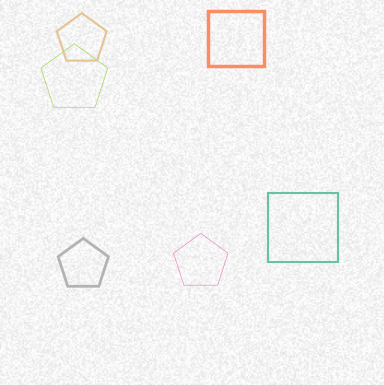[{"shape": "square", "thickness": 1.5, "radius": 0.45, "center": [0.787, 0.41]}, {"shape": "square", "thickness": 2.5, "radius": 0.36, "center": [0.613, 0.9]}, {"shape": "pentagon", "thickness": 0.5, "radius": 0.37, "center": [0.522, 0.319]}, {"shape": "pentagon", "thickness": 0.5, "radius": 0.46, "center": [0.193, 0.795]}, {"shape": "pentagon", "thickness": 1.5, "radius": 0.34, "center": [0.212, 0.898]}, {"shape": "pentagon", "thickness": 2, "radius": 0.34, "center": [0.216, 0.312]}]